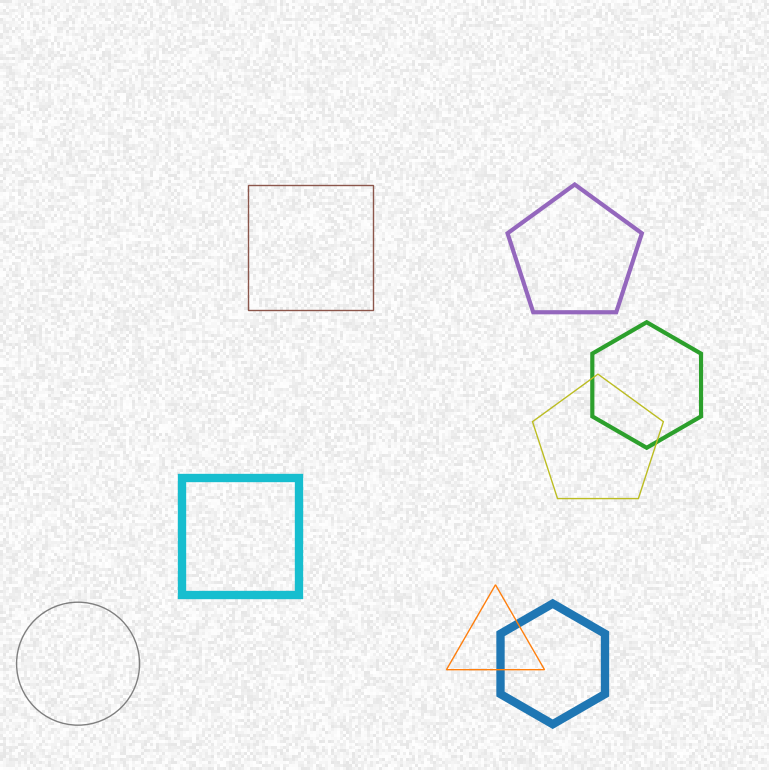[{"shape": "hexagon", "thickness": 3, "radius": 0.39, "center": [0.718, 0.138]}, {"shape": "triangle", "thickness": 0.5, "radius": 0.37, "center": [0.643, 0.167]}, {"shape": "hexagon", "thickness": 1.5, "radius": 0.41, "center": [0.84, 0.5]}, {"shape": "pentagon", "thickness": 1.5, "radius": 0.46, "center": [0.746, 0.669]}, {"shape": "square", "thickness": 0.5, "radius": 0.41, "center": [0.403, 0.679]}, {"shape": "circle", "thickness": 0.5, "radius": 0.4, "center": [0.101, 0.138]}, {"shape": "pentagon", "thickness": 0.5, "radius": 0.45, "center": [0.777, 0.425]}, {"shape": "square", "thickness": 3, "radius": 0.38, "center": [0.312, 0.303]}]